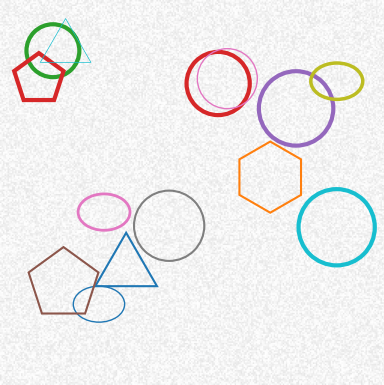[{"shape": "triangle", "thickness": 1.5, "radius": 0.46, "center": [0.328, 0.303]}, {"shape": "oval", "thickness": 1, "radius": 0.33, "center": [0.257, 0.21]}, {"shape": "hexagon", "thickness": 1.5, "radius": 0.46, "center": [0.702, 0.54]}, {"shape": "circle", "thickness": 3, "radius": 0.34, "center": [0.137, 0.868]}, {"shape": "circle", "thickness": 3, "radius": 0.41, "center": [0.567, 0.783]}, {"shape": "pentagon", "thickness": 3, "radius": 0.34, "center": [0.101, 0.795]}, {"shape": "circle", "thickness": 3, "radius": 0.48, "center": [0.769, 0.718]}, {"shape": "pentagon", "thickness": 1.5, "radius": 0.48, "center": [0.165, 0.263]}, {"shape": "circle", "thickness": 1, "radius": 0.39, "center": [0.59, 0.796]}, {"shape": "oval", "thickness": 2, "radius": 0.34, "center": [0.27, 0.449]}, {"shape": "circle", "thickness": 1.5, "radius": 0.46, "center": [0.439, 0.414]}, {"shape": "oval", "thickness": 2.5, "radius": 0.34, "center": [0.875, 0.789]}, {"shape": "triangle", "thickness": 0.5, "radius": 0.38, "center": [0.17, 0.876]}, {"shape": "circle", "thickness": 3, "radius": 0.5, "center": [0.874, 0.41]}]